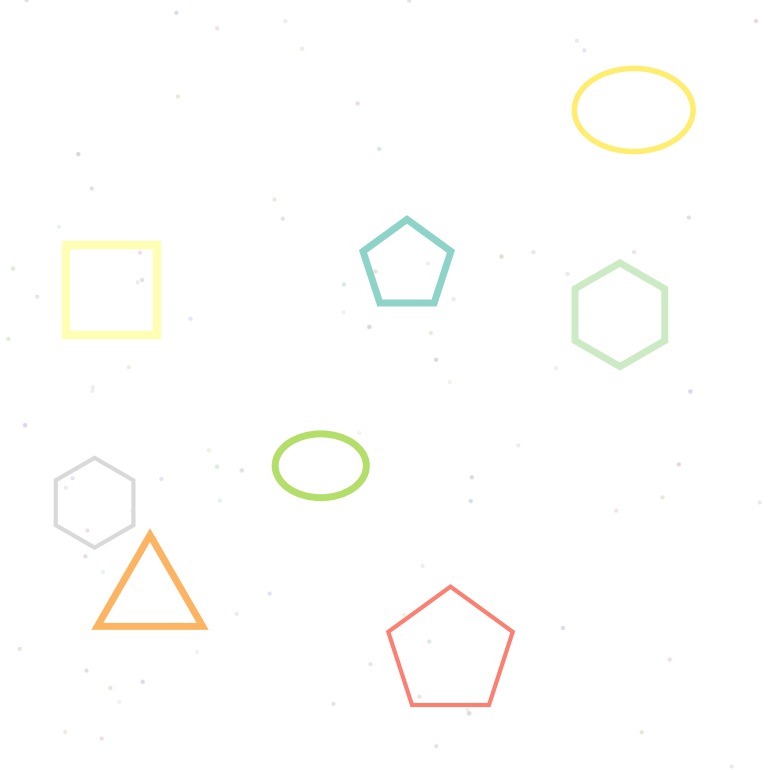[{"shape": "pentagon", "thickness": 2.5, "radius": 0.3, "center": [0.529, 0.655]}, {"shape": "square", "thickness": 3, "radius": 0.29, "center": [0.145, 0.623]}, {"shape": "pentagon", "thickness": 1.5, "radius": 0.42, "center": [0.585, 0.153]}, {"shape": "triangle", "thickness": 2.5, "radius": 0.4, "center": [0.195, 0.226]}, {"shape": "oval", "thickness": 2.5, "radius": 0.3, "center": [0.417, 0.395]}, {"shape": "hexagon", "thickness": 1.5, "radius": 0.29, "center": [0.123, 0.347]}, {"shape": "hexagon", "thickness": 2.5, "radius": 0.34, "center": [0.805, 0.591]}, {"shape": "oval", "thickness": 2, "radius": 0.39, "center": [0.823, 0.857]}]